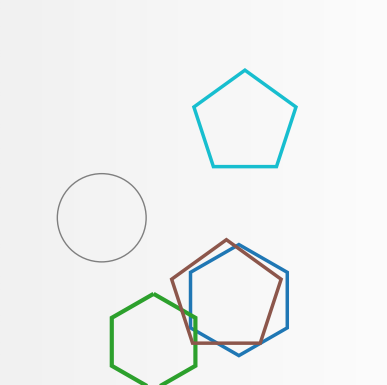[{"shape": "hexagon", "thickness": 2.5, "radius": 0.72, "center": [0.617, 0.221]}, {"shape": "hexagon", "thickness": 3, "radius": 0.62, "center": [0.396, 0.112]}, {"shape": "pentagon", "thickness": 2.5, "radius": 0.74, "center": [0.584, 0.229]}, {"shape": "circle", "thickness": 1, "radius": 0.57, "center": [0.263, 0.434]}, {"shape": "pentagon", "thickness": 2.5, "radius": 0.69, "center": [0.632, 0.679]}]